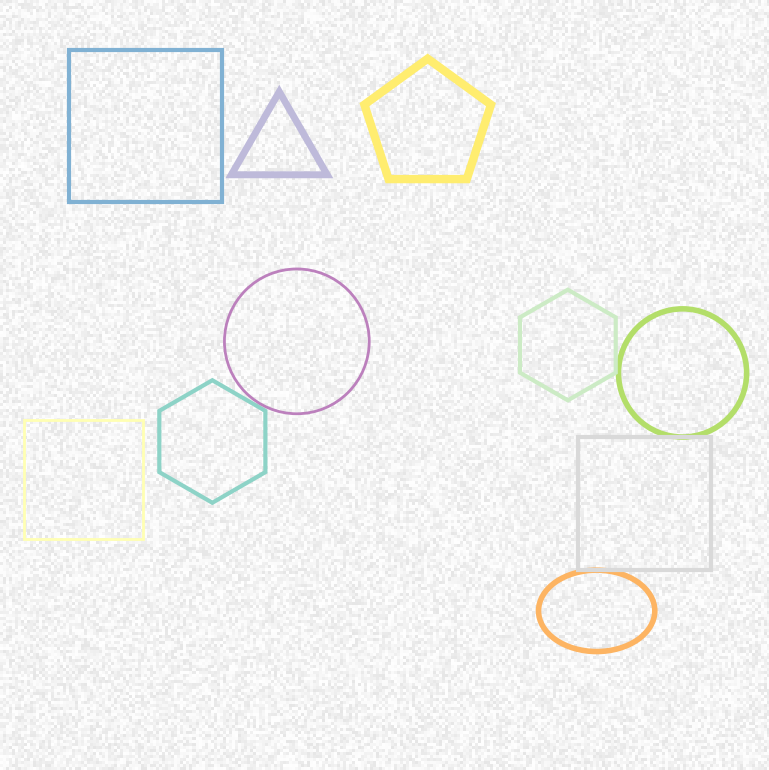[{"shape": "hexagon", "thickness": 1.5, "radius": 0.4, "center": [0.276, 0.427]}, {"shape": "square", "thickness": 1, "radius": 0.39, "center": [0.108, 0.378]}, {"shape": "triangle", "thickness": 2.5, "radius": 0.36, "center": [0.363, 0.809]}, {"shape": "square", "thickness": 1.5, "radius": 0.49, "center": [0.189, 0.836]}, {"shape": "oval", "thickness": 2, "radius": 0.38, "center": [0.775, 0.207]}, {"shape": "circle", "thickness": 2, "radius": 0.42, "center": [0.886, 0.516]}, {"shape": "square", "thickness": 1.5, "radius": 0.43, "center": [0.837, 0.346]}, {"shape": "circle", "thickness": 1, "radius": 0.47, "center": [0.385, 0.557]}, {"shape": "hexagon", "thickness": 1.5, "radius": 0.36, "center": [0.737, 0.552]}, {"shape": "pentagon", "thickness": 3, "radius": 0.43, "center": [0.555, 0.837]}]